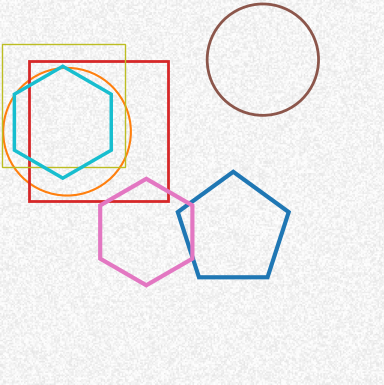[{"shape": "pentagon", "thickness": 3, "radius": 0.76, "center": [0.606, 0.402]}, {"shape": "circle", "thickness": 1.5, "radius": 0.83, "center": [0.174, 0.658]}, {"shape": "square", "thickness": 2, "radius": 0.91, "center": [0.256, 0.659]}, {"shape": "circle", "thickness": 2, "radius": 0.72, "center": [0.683, 0.845]}, {"shape": "hexagon", "thickness": 3, "radius": 0.69, "center": [0.38, 0.397]}, {"shape": "square", "thickness": 1, "radius": 0.8, "center": [0.165, 0.727]}, {"shape": "hexagon", "thickness": 2.5, "radius": 0.73, "center": [0.163, 0.683]}]